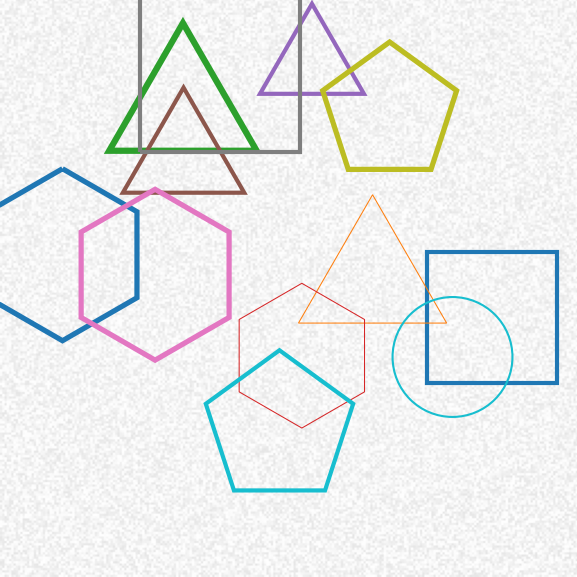[{"shape": "square", "thickness": 2, "radius": 0.56, "center": [0.852, 0.449]}, {"shape": "hexagon", "thickness": 2.5, "radius": 0.74, "center": [0.108, 0.558]}, {"shape": "triangle", "thickness": 0.5, "radius": 0.74, "center": [0.645, 0.514]}, {"shape": "triangle", "thickness": 3, "radius": 0.74, "center": [0.317, 0.812]}, {"shape": "hexagon", "thickness": 0.5, "radius": 0.63, "center": [0.523, 0.383]}, {"shape": "triangle", "thickness": 2, "radius": 0.52, "center": [0.54, 0.889]}, {"shape": "triangle", "thickness": 2, "radius": 0.61, "center": [0.318, 0.726]}, {"shape": "hexagon", "thickness": 2.5, "radius": 0.74, "center": [0.269, 0.523]}, {"shape": "square", "thickness": 2, "radius": 0.69, "center": [0.381, 0.874]}, {"shape": "pentagon", "thickness": 2.5, "radius": 0.61, "center": [0.675, 0.804]}, {"shape": "pentagon", "thickness": 2, "radius": 0.67, "center": [0.484, 0.258]}, {"shape": "circle", "thickness": 1, "radius": 0.52, "center": [0.784, 0.381]}]